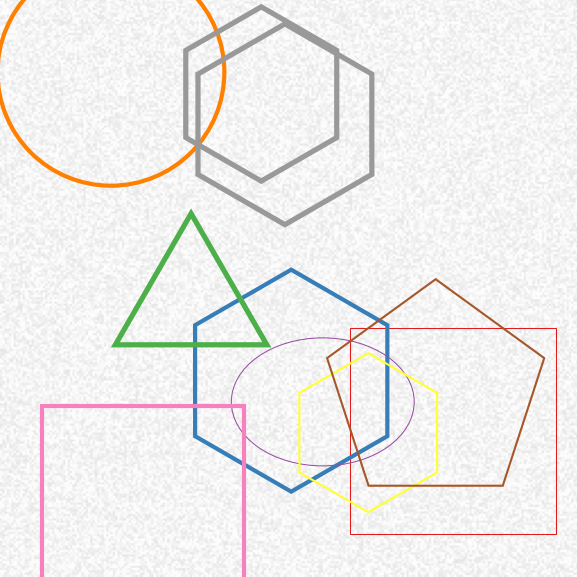[{"shape": "square", "thickness": 0.5, "radius": 0.89, "center": [0.784, 0.252]}, {"shape": "hexagon", "thickness": 2, "radius": 0.96, "center": [0.504, 0.34]}, {"shape": "triangle", "thickness": 2.5, "radius": 0.76, "center": [0.331, 0.478]}, {"shape": "oval", "thickness": 0.5, "radius": 0.79, "center": [0.559, 0.303]}, {"shape": "circle", "thickness": 2, "radius": 0.98, "center": [0.192, 0.874]}, {"shape": "hexagon", "thickness": 1, "radius": 0.69, "center": [0.638, 0.25]}, {"shape": "pentagon", "thickness": 1, "radius": 0.99, "center": [0.754, 0.318]}, {"shape": "square", "thickness": 2, "radius": 0.88, "center": [0.248, 0.121]}, {"shape": "hexagon", "thickness": 2.5, "radius": 0.75, "center": [0.452, 0.836]}, {"shape": "hexagon", "thickness": 2.5, "radius": 0.87, "center": [0.493, 0.784]}]